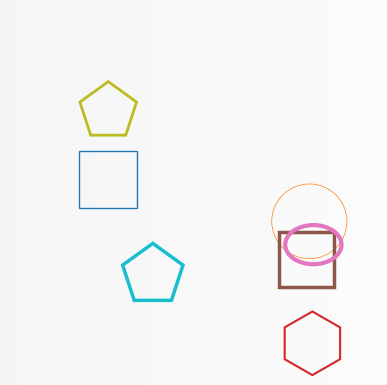[{"shape": "square", "thickness": 1, "radius": 0.37, "center": [0.279, 0.534]}, {"shape": "circle", "thickness": 0.5, "radius": 0.49, "center": [0.798, 0.425]}, {"shape": "hexagon", "thickness": 1.5, "radius": 0.41, "center": [0.806, 0.108]}, {"shape": "square", "thickness": 2.5, "radius": 0.36, "center": [0.791, 0.326]}, {"shape": "oval", "thickness": 3, "radius": 0.36, "center": [0.809, 0.365]}, {"shape": "pentagon", "thickness": 2, "radius": 0.38, "center": [0.279, 0.711]}, {"shape": "pentagon", "thickness": 2.5, "radius": 0.41, "center": [0.394, 0.286]}]